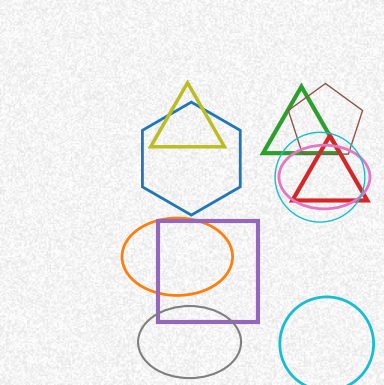[{"shape": "hexagon", "thickness": 2, "radius": 0.73, "center": [0.497, 0.588]}, {"shape": "oval", "thickness": 2, "radius": 0.72, "center": [0.46, 0.333]}, {"shape": "triangle", "thickness": 3, "radius": 0.58, "center": [0.783, 0.66]}, {"shape": "triangle", "thickness": 3, "radius": 0.56, "center": [0.857, 0.535]}, {"shape": "square", "thickness": 3, "radius": 0.65, "center": [0.541, 0.295]}, {"shape": "pentagon", "thickness": 1, "radius": 0.51, "center": [0.845, 0.682]}, {"shape": "oval", "thickness": 2, "radius": 0.59, "center": [0.843, 0.54]}, {"shape": "oval", "thickness": 1.5, "radius": 0.67, "center": [0.492, 0.111]}, {"shape": "triangle", "thickness": 2.5, "radius": 0.55, "center": [0.487, 0.674]}, {"shape": "circle", "thickness": 1, "radius": 0.58, "center": [0.831, 0.54]}, {"shape": "circle", "thickness": 2, "radius": 0.61, "center": [0.849, 0.107]}]